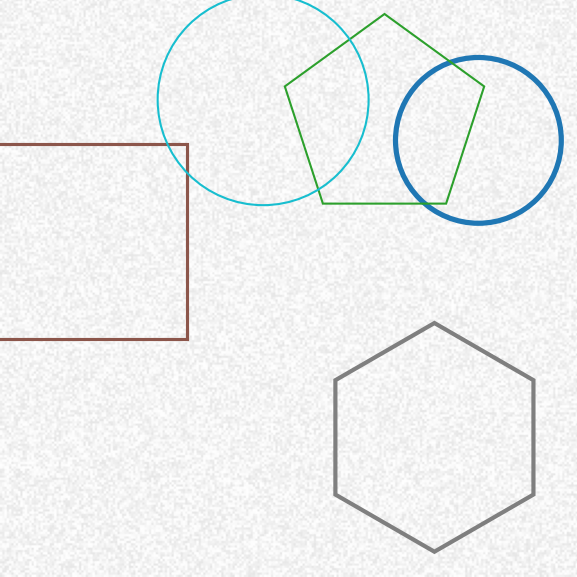[{"shape": "circle", "thickness": 2.5, "radius": 0.72, "center": [0.828, 0.756]}, {"shape": "pentagon", "thickness": 1, "radius": 0.91, "center": [0.666, 0.793]}, {"shape": "square", "thickness": 1.5, "radius": 0.85, "center": [0.154, 0.581]}, {"shape": "hexagon", "thickness": 2, "radius": 0.99, "center": [0.752, 0.242]}, {"shape": "circle", "thickness": 1, "radius": 0.91, "center": [0.456, 0.827]}]